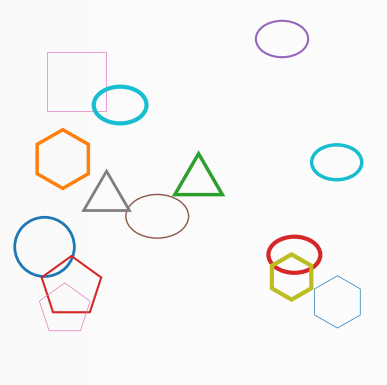[{"shape": "hexagon", "thickness": 0.5, "radius": 0.34, "center": [0.871, 0.216]}, {"shape": "circle", "thickness": 2, "radius": 0.38, "center": [0.115, 0.359]}, {"shape": "hexagon", "thickness": 2.5, "radius": 0.38, "center": [0.162, 0.587]}, {"shape": "triangle", "thickness": 2.5, "radius": 0.35, "center": [0.512, 0.53]}, {"shape": "oval", "thickness": 3, "radius": 0.33, "center": [0.76, 0.338]}, {"shape": "pentagon", "thickness": 1.5, "radius": 0.4, "center": [0.184, 0.254]}, {"shape": "oval", "thickness": 1.5, "radius": 0.34, "center": [0.728, 0.899]}, {"shape": "oval", "thickness": 1, "radius": 0.4, "center": [0.406, 0.438]}, {"shape": "pentagon", "thickness": 0.5, "radius": 0.34, "center": [0.167, 0.197]}, {"shape": "square", "thickness": 0.5, "radius": 0.38, "center": [0.198, 0.788]}, {"shape": "triangle", "thickness": 2, "radius": 0.34, "center": [0.275, 0.487]}, {"shape": "hexagon", "thickness": 3, "radius": 0.29, "center": [0.752, 0.281]}, {"shape": "oval", "thickness": 2.5, "radius": 0.32, "center": [0.869, 0.578]}, {"shape": "oval", "thickness": 3, "radius": 0.34, "center": [0.31, 0.727]}]